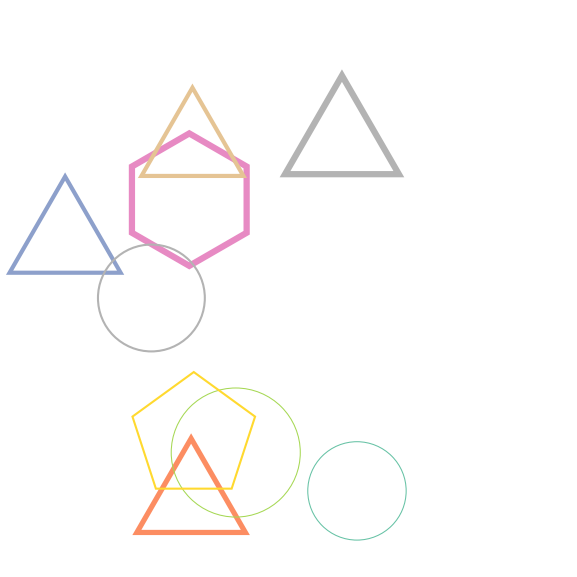[{"shape": "circle", "thickness": 0.5, "radius": 0.43, "center": [0.618, 0.149]}, {"shape": "triangle", "thickness": 2.5, "radius": 0.54, "center": [0.331, 0.131]}, {"shape": "triangle", "thickness": 2, "radius": 0.56, "center": [0.113, 0.582]}, {"shape": "hexagon", "thickness": 3, "radius": 0.57, "center": [0.328, 0.653]}, {"shape": "circle", "thickness": 0.5, "radius": 0.56, "center": [0.408, 0.216]}, {"shape": "pentagon", "thickness": 1, "radius": 0.56, "center": [0.336, 0.243]}, {"shape": "triangle", "thickness": 2, "radius": 0.51, "center": [0.333, 0.745]}, {"shape": "triangle", "thickness": 3, "radius": 0.57, "center": [0.592, 0.754]}, {"shape": "circle", "thickness": 1, "radius": 0.46, "center": [0.262, 0.483]}]